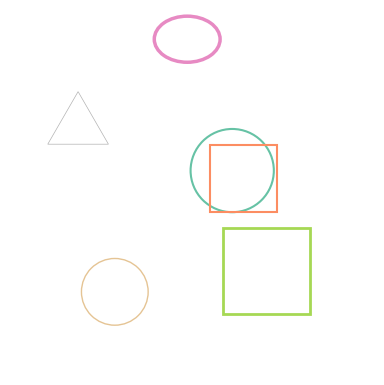[{"shape": "circle", "thickness": 1.5, "radius": 0.54, "center": [0.603, 0.557]}, {"shape": "square", "thickness": 1.5, "radius": 0.44, "center": [0.632, 0.536]}, {"shape": "oval", "thickness": 2.5, "radius": 0.43, "center": [0.486, 0.898]}, {"shape": "square", "thickness": 2, "radius": 0.56, "center": [0.693, 0.296]}, {"shape": "circle", "thickness": 1, "radius": 0.43, "center": [0.298, 0.242]}, {"shape": "triangle", "thickness": 0.5, "radius": 0.46, "center": [0.203, 0.671]}]